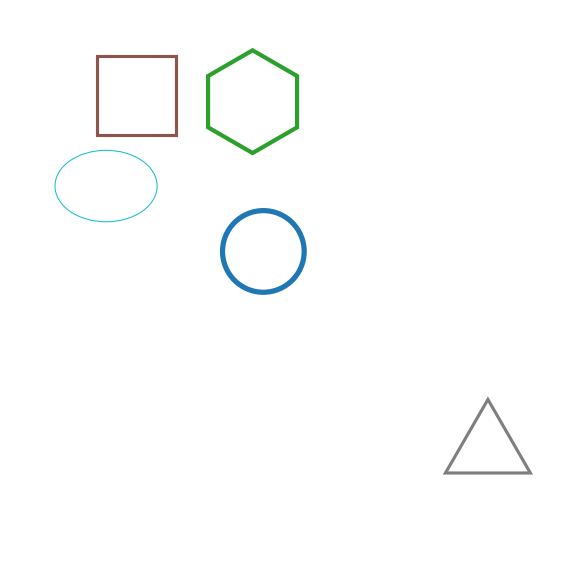[{"shape": "circle", "thickness": 2.5, "radius": 0.35, "center": [0.456, 0.564]}, {"shape": "hexagon", "thickness": 2, "radius": 0.44, "center": [0.437, 0.823]}, {"shape": "square", "thickness": 1.5, "radius": 0.34, "center": [0.237, 0.834]}, {"shape": "triangle", "thickness": 1.5, "radius": 0.42, "center": [0.845, 0.223]}, {"shape": "oval", "thickness": 0.5, "radius": 0.44, "center": [0.184, 0.677]}]